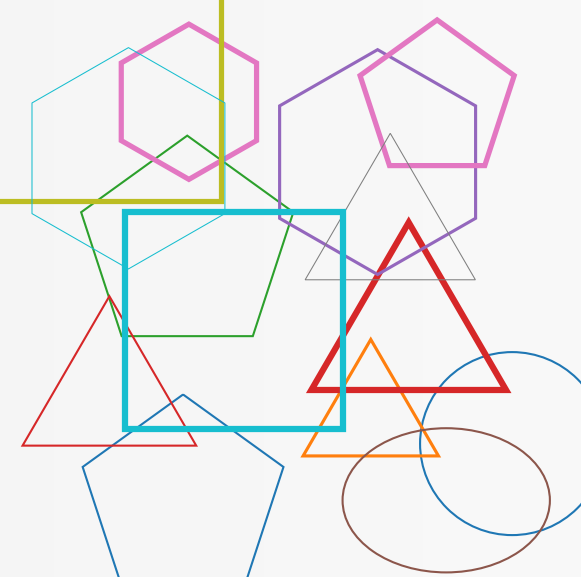[{"shape": "circle", "thickness": 1, "radius": 0.79, "center": [0.881, 0.231]}, {"shape": "pentagon", "thickness": 1, "radius": 0.91, "center": [0.315, 0.134]}, {"shape": "triangle", "thickness": 1.5, "radius": 0.67, "center": [0.638, 0.277]}, {"shape": "pentagon", "thickness": 1, "radius": 0.96, "center": [0.322, 0.572]}, {"shape": "triangle", "thickness": 1, "radius": 0.86, "center": [0.188, 0.314]}, {"shape": "triangle", "thickness": 3, "radius": 0.97, "center": [0.703, 0.421]}, {"shape": "hexagon", "thickness": 1.5, "radius": 0.97, "center": [0.65, 0.718]}, {"shape": "oval", "thickness": 1, "radius": 0.89, "center": [0.768, 0.133]}, {"shape": "hexagon", "thickness": 2.5, "radius": 0.67, "center": [0.325, 0.823]}, {"shape": "pentagon", "thickness": 2.5, "radius": 0.7, "center": [0.752, 0.825]}, {"shape": "triangle", "thickness": 0.5, "radius": 0.85, "center": [0.671, 0.599]}, {"shape": "square", "thickness": 2.5, "radius": 0.97, "center": [0.185, 0.846]}, {"shape": "hexagon", "thickness": 0.5, "radius": 0.96, "center": [0.221, 0.725]}, {"shape": "square", "thickness": 3, "radius": 0.94, "center": [0.402, 0.444]}]